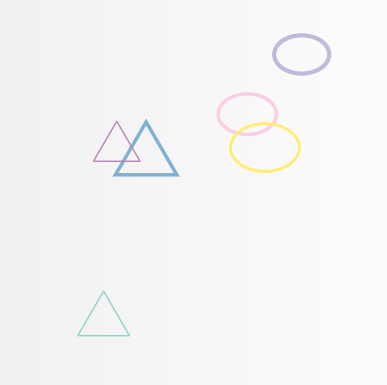[{"shape": "triangle", "thickness": 1, "radius": 0.39, "center": [0.267, 0.167]}, {"shape": "oval", "thickness": 3, "radius": 0.35, "center": [0.779, 0.859]}, {"shape": "triangle", "thickness": 2.5, "radius": 0.46, "center": [0.377, 0.592]}, {"shape": "oval", "thickness": 2.5, "radius": 0.38, "center": [0.638, 0.703]}, {"shape": "triangle", "thickness": 1, "radius": 0.35, "center": [0.301, 0.616]}, {"shape": "oval", "thickness": 2, "radius": 0.44, "center": [0.684, 0.617]}]